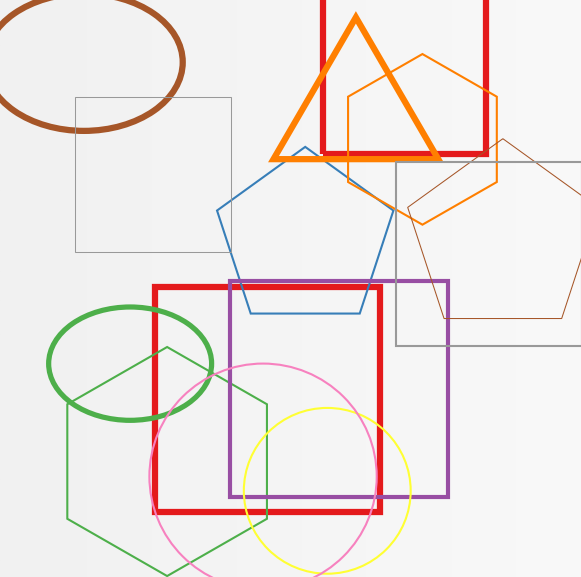[{"shape": "square", "thickness": 3, "radius": 0.7, "center": [0.695, 0.872]}, {"shape": "square", "thickness": 3, "radius": 0.97, "center": [0.46, 0.307]}, {"shape": "pentagon", "thickness": 1, "radius": 0.8, "center": [0.525, 0.585]}, {"shape": "oval", "thickness": 2.5, "radius": 0.7, "center": [0.224, 0.369]}, {"shape": "hexagon", "thickness": 1, "radius": 0.99, "center": [0.288, 0.2]}, {"shape": "square", "thickness": 2, "radius": 0.94, "center": [0.583, 0.326]}, {"shape": "triangle", "thickness": 3, "radius": 0.82, "center": [0.612, 0.805]}, {"shape": "hexagon", "thickness": 1, "radius": 0.74, "center": [0.727, 0.758]}, {"shape": "circle", "thickness": 1, "radius": 0.72, "center": [0.563, 0.149]}, {"shape": "oval", "thickness": 3, "radius": 0.85, "center": [0.144, 0.891]}, {"shape": "pentagon", "thickness": 0.5, "radius": 0.86, "center": [0.865, 0.587]}, {"shape": "circle", "thickness": 1, "radius": 0.98, "center": [0.453, 0.174]}, {"shape": "square", "thickness": 1, "radius": 0.8, "center": [0.841, 0.559]}, {"shape": "square", "thickness": 0.5, "radius": 0.67, "center": [0.264, 0.697]}]